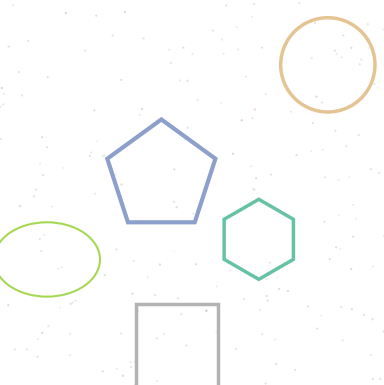[{"shape": "hexagon", "thickness": 2.5, "radius": 0.52, "center": [0.672, 0.378]}, {"shape": "pentagon", "thickness": 3, "radius": 0.74, "center": [0.419, 0.542]}, {"shape": "oval", "thickness": 1.5, "radius": 0.69, "center": [0.122, 0.326]}, {"shape": "circle", "thickness": 2.5, "radius": 0.61, "center": [0.852, 0.832]}, {"shape": "square", "thickness": 2.5, "radius": 0.54, "center": [0.46, 0.104]}]